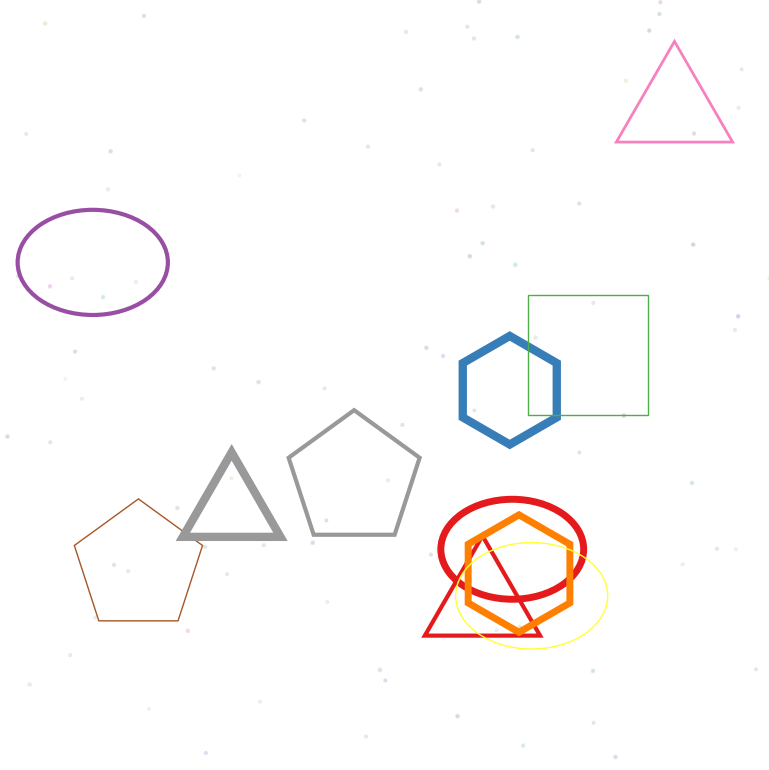[{"shape": "oval", "thickness": 2.5, "radius": 0.46, "center": [0.665, 0.287]}, {"shape": "triangle", "thickness": 1.5, "radius": 0.43, "center": [0.627, 0.218]}, {"shape": "hexagon", "thickness": 3, "radius": 0.35, "center": [0.662, 0.493]}, {"shape": "square", "thickness": 0.5, "radius": 0.39, "center": [0.764, 0.539]}, {"shape": "oval", "thickness": 1.5, "radius": 0.49, "center": [0.12, 0.659]}, {"shape": "hexagon", "thickness": 2.5, "radius": 0.38, "center": [0.674, 0.255]}, {"shape": "oval", "thickness": 0.5, "radius": 0.49, "center": [0.69, 0.226]}, {"shape": "pentagon", "thickness": 0.5, "radius": 0.44, "center": [0.18, 0.265]}, {"shape": "triangle", "thickness": 1, "radius": 0.44, "center": [0.876, 0.859]}, {"shape": "triangle", "thickness": 3, "radius": 0.37, "center": [0.301, 0.339]}, {"shape": "pentagon", "thickness": 1.5, "radius": 0.45, "center": [0.46, 0.378]}]